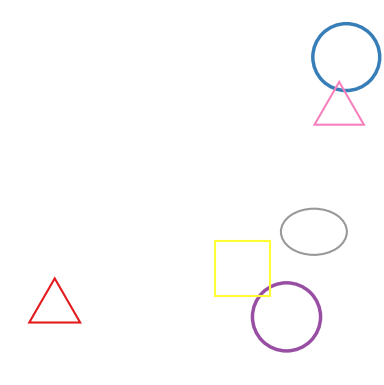[{"shape": "triangle", "thickness": 1.5, "radius": 0.38, "center": [0.142, 0.2]}, {"shape": "circle", "thickness": 2.5, "radius": 0.43, "center": [0.899, 0.852]}, {"shape": "circle", "thickness": 2.5, "radius": 0.44, "center": [0.744, 0.177]}, {"shape": "square", "thickness": 1.5, "radius": 0.36, "center": [0.63, 0.302]}, {"shape": "triangle", "thickness": 1.5, "radius": 0.37, "center": [0.881, 0.713]}, {"shape": "oval", "thickness": 1.5, "radius": 0.43, "center": [0.815, 0.398]}]